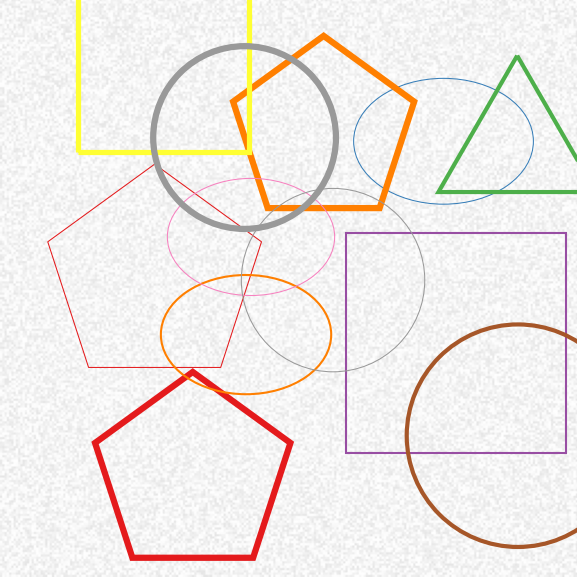[{"shape": "pentagon", "thickness": 0.5, "radius": 0.97, "center": [0.268, 0.52]}, {"shape": "pentagon", "thickness": 3, "radius": 0.89, "center": [0.334, 0.177]}, {"shape": "oval", "thickness": 0.5, "radius": 0.78, "center": [0.768, 0.755]}, {"shape": "triangle", "thickness": 2, "radius": 0.79, "center": [0.896, 0.745]}, {"shape": "square", "thickness": 1, "radius": 0.95, "center": [0.789, 0.405]}, {"shape": "oval", "thickness": 1, "radius": 0.74, "center": [0.426, 0.42]}, {"shape": "pentagon", "thickness": 3, "radius": 0.82, "center": [0.56, 0.772]}, {"shape": "square", "thickness": 2.5, "radius": 0.74, "center": [0.283, 0.884]}, {"shape": "circle", "thickness": 2, "radius": 0.96, "center": [0.897, 0.245]}, {"shape": "oval", "thickness": 0.5, "radius": 0.72, "center": [0.435, 0.589]}, {"shape": "circle", "thickness": 3, "radius": 0.79, "center": [0.424, 0.761]}, {"shape": "circle", "thickness": 0.5, "radius": 0.79, "center": [0.577, 0.514]}]